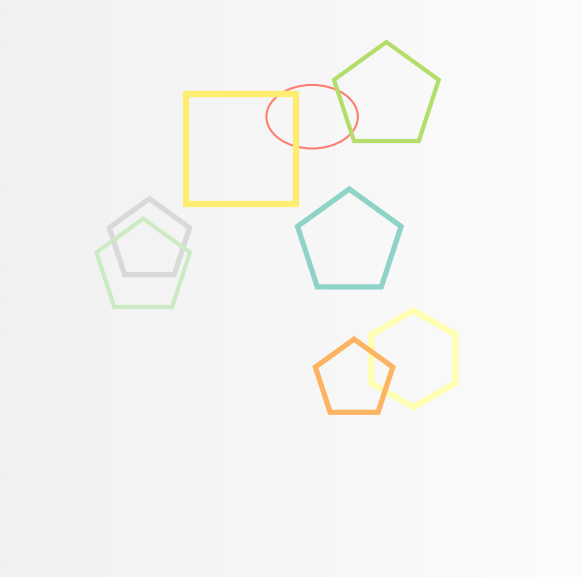[{"shape": "pentagon", "thickness": 2.5, "radius": 0.47, "center": [0.601, 0.578]}, {"shape": "hexagon", "thickness": 3, "radius": 0.42, "center": [0.711, 0.378]}, {"shape": "oval", "thickness": 1, "radius": 0.39, "center": [0.537, 0.797]}, {"shape": "pentagon", "thickness": 2.5, "radius": 0.35, "center": [0.609, 0.342]}, {"shape": "pentagon", "thickness": 2, "radius": 0.47, "center": [0.665, 0.832]}, {"shape": "pentagon", "thickness": 2.5, "radius": 0.36, "center": [0.257, 0.582]}, {"shape": "pentagon", "thickness": 2, "radius": 0.42, "center": [0.246, 0.536]}, {"shape": "square", "thickness": 3, "radius": 0.48, "center": [0.414, 0.741]}]